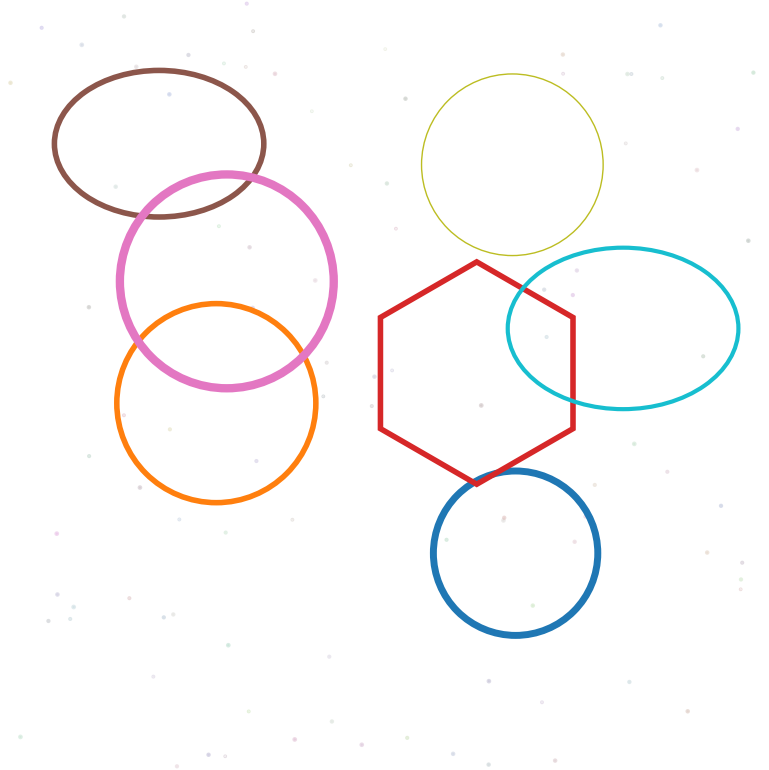[{"shape": "circle", "thickness": 2.5, "radius": 0.53, "center": [0.67, 0.282]}, {"shape": "circle", "thickness": 2, "radius": 0.65, "center": [0.281, 0.476]}, {"shape": "hexagon", "thickness": 2, "radius": 0.72, "center": [0.619, 0.516]}, {"shape": "oval", "thickness": 2, "radius": 0.68, "center": [0.207, 0.813]}, {"shape": "circle", "thickness": 3, "radius": 0.69, "center": [0.295, 0.635]}, {"shape": "circle", "thickness": 0.5, "radius": 0.59, "center": [0.665, 0.786]}, {"shape": "oval", "thickness": 1.5, "radius": 0.75, "center": [0.809, 0.573]}]